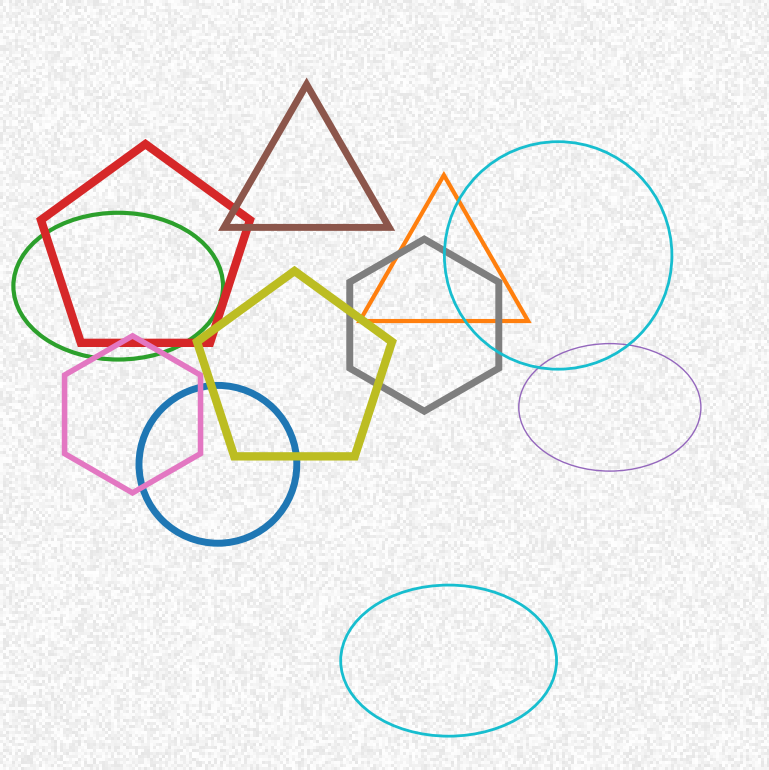[{"shape": "circle", "thickness": 2.5, "radius": 0.51, "center": [0.283, 0.397]}, {"shape": "triangle", "thickness": 1.5, "radius": 0.63, "center": [0.576, 0.646]}, {"shape": "oval", "thickness": 1.5, "radius": 0.68, "center": [0.154, 0.628]}, {"shape": "pentagon", "thickness": 3, "radius": 0.71, "center": [0.189, 0.67]}, {"shape": "oval", "thickness": 0.5, "radius": 0.59, "center": [0.792, 0.471]}, {"shape": "triangle", "thickness": 2.5, "radius": 0.62, "center": [0.398, 0.767]}, {"shape": "hexagon", "thickness": 2, "radius": 0.51, "center": [0.172, 0.462]}, {"shape": "hexagon", "thickness": 2.5, "radius": 0.56, "center": [0.551, 0.578]}, {"shape": "pentagon", "thickness": 3, "radius": 0.67, "center": [0.382, 0.515]}, {"shape": "circle", "thickness": 1, "radius": 0.74, "center": [0.725, 0.668]}, {"shape": "oval", "thickness": 1, "radius": 0.7, "center": [0.583, 0.142]}]